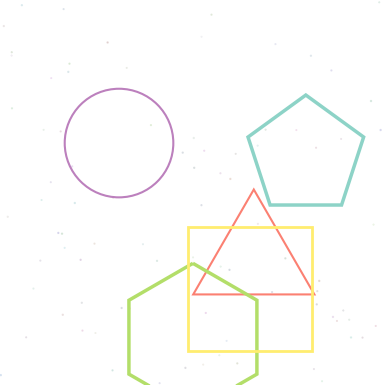[{"shape": "pentagon", "thickness": 2.5, "radius": 0.79, "center": [0.794, 0.595]}, {"shape": "triangle", "thickness": 1.5, "radius": 0.91, "center": [0.659, 0.326]}, {"shape": "hexagon", "thickness": 2.5, "radius": 0.96, "center": [0.501, 0.124]}, {"shape": "circle", "thickness": 1.5, "radius": 0.71, "center": [0.309, 0.628]}, {"shape": "square", "thickness": 2, "radius": 0.8, "center": [0.648, 0.25]}]